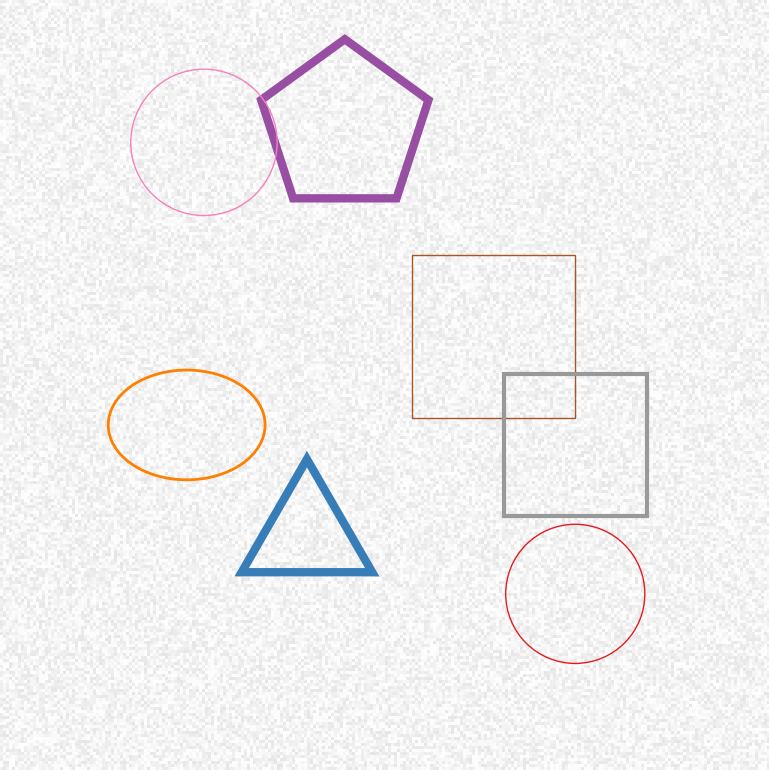[{"shape": "circle", "thickness": 0.5, "radius": 0.45, "center": [0.747, 0.229]}, {"shape": "triangle", "thickness": 3, "radius": 0.49, "center": [0.399, 0.306]}, {"shape": "pentagon", "thickness": 3, "radius": 0.57, "center": [0.448, 0.835]}, {"shape": "oval", "thickness": 1, "radius": 0.51, "center": [0.242, 0.448]}, {"shape": "square", "thickness": 0.5, "radius": 0.53, "center": [0.641, 0.562]}, {"shape": "circle", "thickness": 0.5, "radius": 0.48, "center": [0.265, 0.815]}, {"shape": "square", "thickness": 1.5, "radius": 0.46, "center": [0.747, 0.422]}]